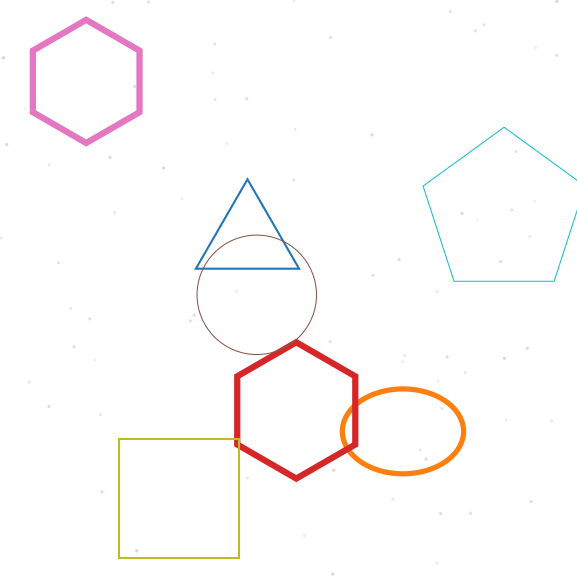[{"shape": "triangle", "thickness": 1, "radius": 0.52, "center": [0.429, 0.585]}, {"shape": "oval", "thickness": 2.5, "radius": 0.52, "center": [0.698, 0.252]}, {"shape": "hexagon", "thickness": 3, "radius": 0.59, "center": [0.513, 0.288]}, {"shape": "circle", "thickness": 0.5, "radius": 0.52, "center": [0.445, 0.489]}, {"shape": "hexagon", "thickness": 3, "radius": 0.53, "center": [0.149, 0.858]}, {"shape": "square", "thickness": 1, "radius": 0.52, "center": [0.31, 0.136]}, {"shape": "pentagon", "thickness": 0.5, "radius": 0.74, "center": [0.873, 0.631]}]